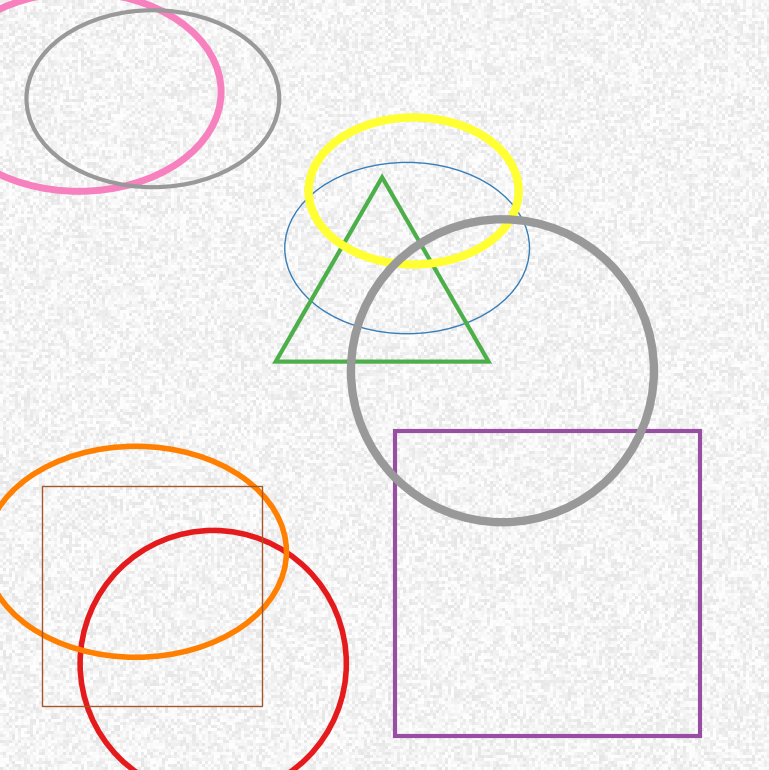[{"shape": "circle", "thickness": 2, "radius": 0.86, "center": [0.277, 0.138]}, {"shape": "oval", "thickness": 0.5, "radius": 0.79, "center": [0.529, 0.678]}, {"shape": "triangle", "thickness": 1.5, "radius": 0.8, "center": [0.496, 0.61]}, {"shape": "square", "thickness": 1.5, "radius": 0.99, "center": [0.711, 0.242]}, {"shape": "oval", "thickness": 2, "radius": 0.98, "center": [0.176, 0.283]}, {"shape": "oval", "thickness": 3, "radius": 0.68, "center": [0.537, 0.752]}, {"shape": "square", "thickness": 0.5, "radius": 0.71, "center": [0.197, 0.226]}, {"shape": "oval", "thickness": 2.5, "radius": 0.92, "center": [0.102, 0.881]}, {"shape": "oval", "thickness": 1.5, "radius": 0.82, "center": [0.199, 0.872]}, {"shape": "circle", "thickness": 3, "radius": 0.98, "center": [0.653, 0.518]}]